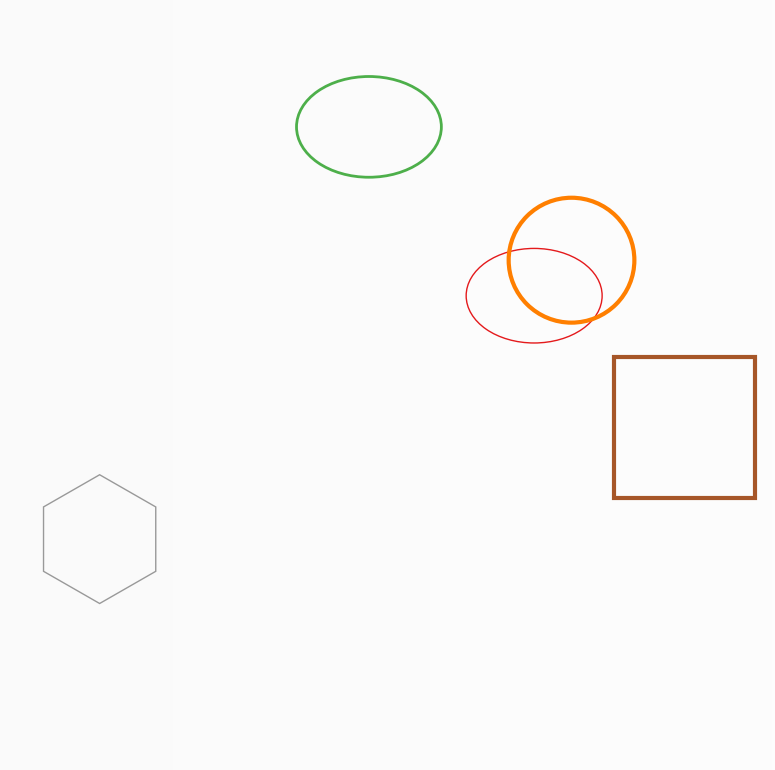[{"shape": "oval", "thickness": 0.5, "radius": 0.44, "center": [0.689, 0.616]}, {"shape": "oval", "thickness": 1, "radius": 0.47, "center": [0.476, 0.835]}, {"shape": "circle", "thickness": 1.5, "radius": 0.41, "center": [0.737, 0.662]}, {"shape": "square", "thickness": 1.5, "radius": 0.46, "center": [0.883, 0.445]}, {"shape": "hexagon", "thickness": 0.5, "radius": 0.42, "center": [0.129, 0.3]}]